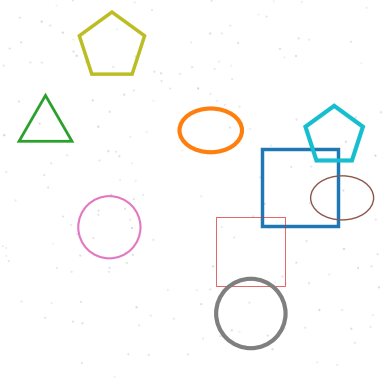[{"shape": "square", "thickness": 2.5, "radius": 0.5, "center": [0.779, 0.513]}, {"shape": "oval", "thickness": 3, "radius": 0.41, "center": [0.547, 0.661]}, {"shape": "triangle", "thickness": 2, "radius": 0.4, "center": [0.118, 0.673]}, {"shape": "square", "thickness": 0.5, "radius": 0.45, "center": [0.651, 0.346]}, {"shape": "oval", "thickness": 1, "radius": 0.41, "center": [0.889, 0.486]}, {"shape": "circle", "thickness": 1.5, "radius": 0.4, "center": [0.284, 0.41]}, {"shape": "circle", "thickness": 3, "radius": 0.45, "center": [0.652, 0.186]}, {"shape": "pentagon", "thickness": 2.5, "radius": 0.45, "center": [0.291, 0.88]}, {"shape": "pentagon", "thickness": 3, "radius": 0.39, "center": [0.868, 0.647]}]